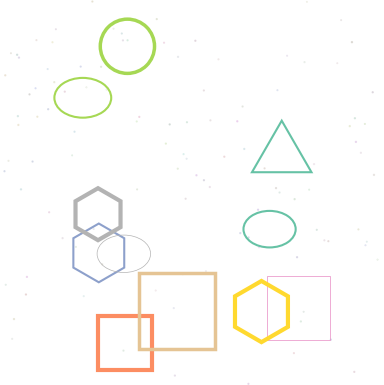[{"shape": "triangle", "thickness": 1.5, "radius": 0.45, "center": [0.732, 0.597]}, {"shape": "oval", "thickness": 1.5, "radius": 0.34, "center": [0.7, 0.405]}, {"shape": "square", "thickness": 3, "radius": 0.35, "center": [0.324, 0.109]}, {"shape": "hexagon", "thickness": 1.5, "radius": 0.38, "center": [0.257, 0.343]}, {"shape": "square", "thickness": 0.5, "radius": 0.41, "center": [0.775, 0.199]}, {"shape": "circle", "thickness": 2.5, "radius": 0.35, "center": [0.331, 0.88]}, {"shape": "oval", "thickness": 1.5, "radius": 0.37, "center": [0.215, 0.746]}, {"shape": "hexagon", "thickness": 3, "radius": 0.4, "center": [0.679, 0.191]}, {"shape": "square", "thickness": 2.5, "radius": 0.49, "center": [0.459, 0.192]}, {"shape": "oval", "thickness": 0.5, "radius": 0.35, "center": [0.322, 0.341]}, {"shape": "hexagon", "thickness": 3, "radius": 0.34, "center": [0.255, 0.444]}]